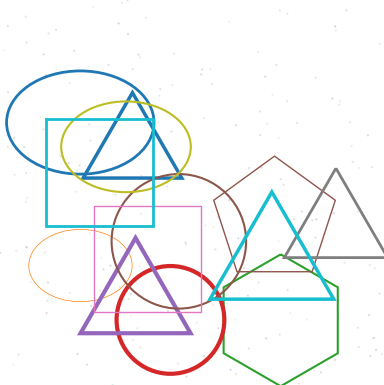[{"shape": "oval", "thickness": 2, "radius": 0.96, "center": [0.209, 0.682]}, {"shape": "triangle", "thickness": 2.5, "radius": 0.74, "center": [0.344, 0.611]}, {"shape": "oval", "thickness": 0.5, "radius": 0.67, "center": [0.209, 0.31]}, {"shape": "hexagon", "thickness": 1.5, "radius": 0.86, "center": [0.729, 0.168]}, {"shape": "circle", "thickness": 3, "radius": 0.7, "center": [0.443, 0.169]}, {"shape": "triangle", "thickness": 3, "radius": 0.82, "center": [0.352, 0.217]}, {"shape": "pentagon", "thickness": 1, "radius": 0.83, "center": [0.713, 0.428]}, {"shape": "circle", "thickness": 1.5, "radius": 0.87, "center": [0.465, 0.373]}, {"shape": "square", "thickness": 1, "radius": 0.69, "center": [0.383, 0.327]}, {"shape": "triangle", "thickness": 2, "radius": 0.77, "center": [0.873, 0.408]}, {"shape": "oval", "thickness": 1.5, "radius": 0.84, "center": [0.327, 0.619]}, {"shape": "square", "thickness": 2, "radius": 0.69, "center": [0.259, 0.552]}, {"shape": "triangle", "thickness": 2.5, "radius": 0.93, "center": [0.706, 0.316]}]